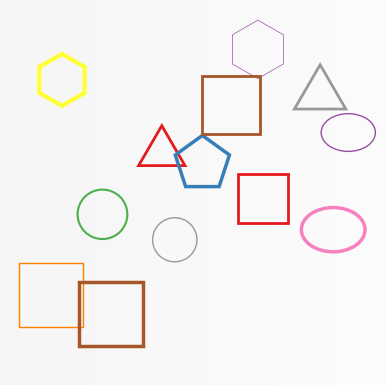[{"shape": "square", "thickness": 2, "radius": 0.32, "center": [0.678, 0.485]}, {"shape": "triangle", "thickness": 2, "radius": 0.35, "center": [0.418, 0.604]}, {"shape": "pentagon", "thickness": 2.5, "radius": 0.37, "center": [0.522, 0.575]}, {"shape": "circle", "thickness": 1.5, "radius": 0.32, "center": [0.264, 0.443]}, {"shape": "hexagon", "thickness": 0.5, "radius": 0.38, "center": [0.666, 0.872]}, {"shape": "oval", "thickness": 1, "radius": 0.35, "center": [0.899, 0.656]}, {"shape": "square", "thickness": 1, "radius": 0.42, "center": [0.131, 0.233]}, {"shape": "hexagon", "thickness": 3, "radius": 0.34, "center": [0.16, 0.792]}, {"shape": "square", "thickness": 2, "radius": 0.37, "center": [0.595, 0.728]}, {"shape": "square", "thickness": 2.5, "radius": 0.42, "center": [0.287, 0.184]}, {"shape": "oval", "thickness": 2.5, "radius": 0.41, "center": [0.86, 0.403]}, {"shape": "triangle", "thickness": 2, "radius": 0.38, "center": [0.826, 0.755]}, {"shape": "circle", "thickness": 1, "radius": 0.29, "center": [0.451, 0.377]}]